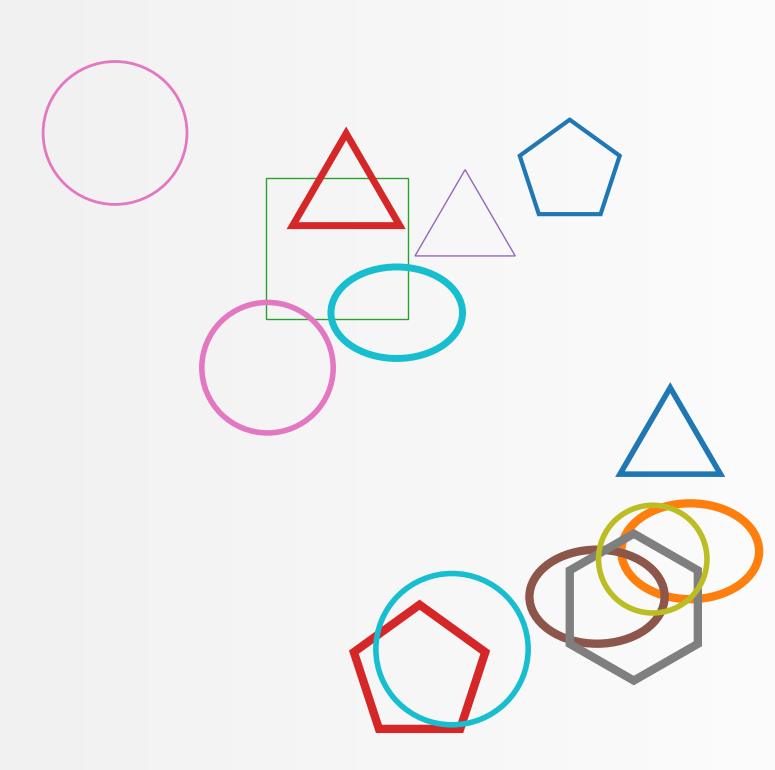[{"shape": "pentagon", "thickness": 1.5, "radius": 0.34, "center": [0.735, 0.777]}, {"shape": "triangle", "thickness": 2, "radius": 0.37, "center": [0.865, 0.422]}, {"shape": "oval", "thickness": 3, "radius": 0.44, "center": [0.891, 0.284]}, {"shape": "square", "thickness": 0.5, "radius": 0.46, "center": [0.435, 0.677]}, {"shape": "triangle", "thickness": 2.5, "radius": 0.4, "center": [0.447, 0.747]}, {"shape": "pentagon", "thickness": 3, "radius": 0.45, "center": [0.541, 0.126]}, {"shape": "triangle", "thickness": 0.5, "radius": 0.37, "center": [0.6, 0.705]}, {"shape": "oval", "thickness": 3, "radius": 0.44, "center": [0.77, 0.225]}, {"shape": "circle", "thickness": 2, "radius": 0.42, "center": [0.345, 0.522]}, {"shape": "circle", "thickness": 1, "radius": 0.46, "center": [0.148, 0.827]}, {"shape": "hexagon", "thickness": 3, "radius": 0.48, "center": [0.818, 0.212]}, {"shape": "circle", "thickness": 2, "radius": 0.35, "center": [0.842, 0.274]}, {"shape": "circle", "thickness": 2, "radius": 0.49, "center": [0.583, 0.157]}, {"shape": "oval", "thickness": 2.5, "radius": 0.42, "center": [0.512, 0.594]}]